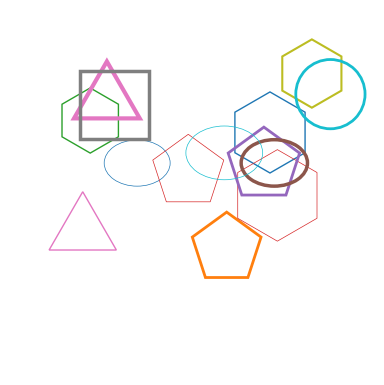[{"shape": "oval", "thickness": 0.5, "radius": 0.43, "center": [0.356, 0.576]}, {"shape": "hexagon", "thickness": 1, "radius": 0.53, "center": [0.701, 0.656]}, {"shape": "pentagon", "thickness": 2, "radius": 0.47, "center": [0.589, 0.355]}, {"shape": "hexagon", "thickness": 1, "radius": 0.42, "center": [0.234, 0.687]}, {"shape": "pentagon", "thickness": 0.5, "radius": 0.48, "center": [0.489, 0.554]}, {"shape": "hexagon", "thickness": 0.5, "radius": 0.59, "center": [0.72, 0.492]}, {"shape": "pentagon", "thickness": 2, "radius": 0.49, "center": [0.685, 0.572]}, {"shape": "oval", "thickness": 2.5, "radius": 0.43, "center": [0.713, 0.577]}, {"shape": "triangle", "thickness": 3, "radius": 0.49, "center": [0.278, 0.742]}, {"shape": "triangle", "thickness": 1, "radius": 0.5, "center": [0.215, 0.401]}, {"shape": "square", "thickness": 2.5, "radius": 0.44, "center": [0.297, 0.727]}, {"shape": "hexagon", "thickness": 1.5, "radius": 0.44, "center": [0.81, 0.809]}, {"shape": "oval", "thickness": 0.5, "radius": 0.5, "center": [0.583, 0.603]}, {"shape": "circle", "thickness": 2, "radius": 0.45, "center": [0.858, 0.755]}]